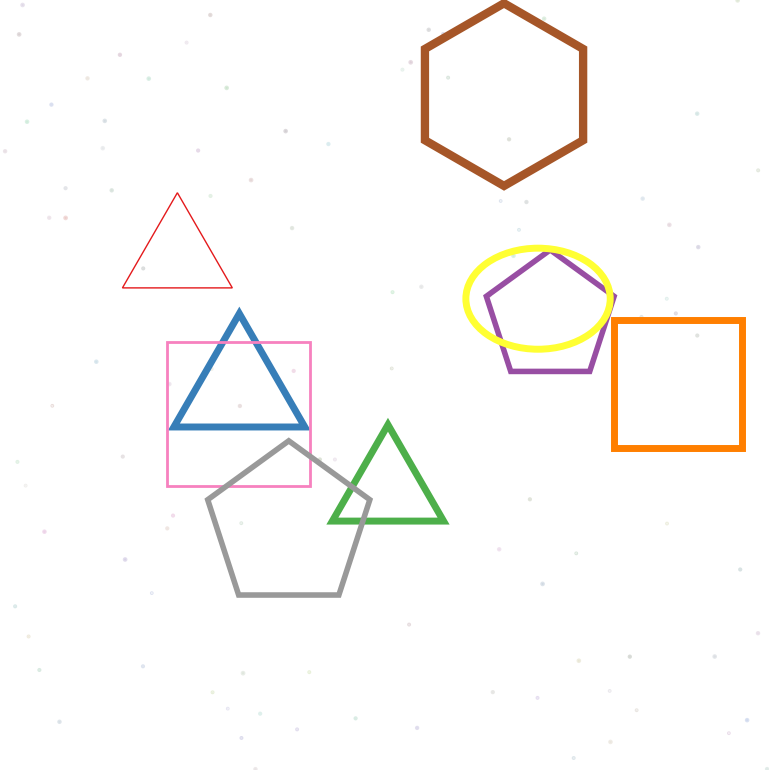[{"shape": "triangle", "thickness": 0.5, "radius": 0.41, "center": [0.23, 0.667]}, {"shape": "triangle", "thickness": 2.5, "radius": 0.49, "center": [0.311, 0.495]}, {"shape": "triangle", "thickness": 2.5, "radius": 0.42, "center": [0.504, 0.365]}, {"shape": "pentagon", "thickness": 2, "radius": 0.44, "center": [0.715, 0.588]}, {"shape": "square", "thickness": 2.5, "radius": 0.42, "center": [0.881, 0.501]}, {"shape": "oval", "thickness": 2.5, "radius": 0.47, "center": [0.699, 0.612]}, {"shape": "hexagon", "thickness": 3, "radius": 0.59, "center": [0.655, 0.877]}, {"shape": "square", "thickness": 1, "radius": 0.47, "center": [0.309, 0.462]}, {"shape": "pentagon", "thickness": 2, "radius": 0.55, "center": [0.375, 0.317]}]